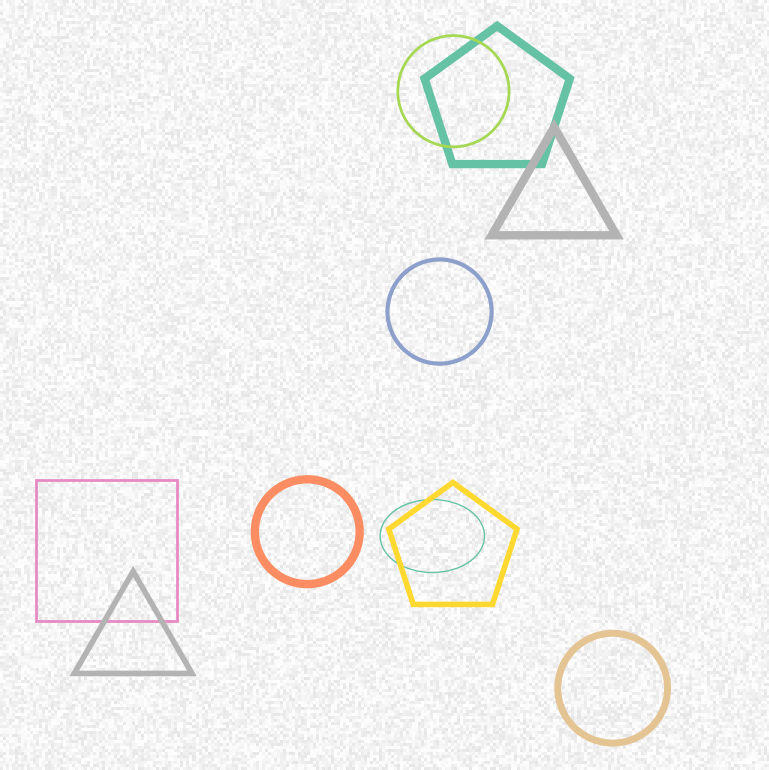[{"shape": "oval", "thickness": 0.5, "radius": 0.34, "center": [0.561, 0.304]}, {"shape": "pentagon", "thickness": 3, "radius": 0.5, "center": [0.646, 0.867]}, {"shape": "circle", "thickness": 3, "radius": 0.34, "center": [0.399, 0.309]}, {"shape": "circle", "thickness": 1.5, "radius": 0.34, "center": [0.571, 0.595]}, {"shape": "square", "thickness": 1, "radius": 0.46, "center": [0.139, 0.285]}, {"shape": "circle", "thickness": 1, "radius": 0.36, "center": [0.589, 0.882]}, {"shape": "pentagon", "thickness": 2, "radius": 0.44, "center": [0.588, 0.286]}, {"shape": "circle", "thickness": 2.5, "radius": 0.36, "center": [0.796, 0.106]}, {"shape": "triangle", "thickness": 3, "radius": 0.47, "center": [0.72, 0.741]}, {"shape": "triangle", "thickness": 2, "radius": 0.44, "center": [0.173, 0.17]}]